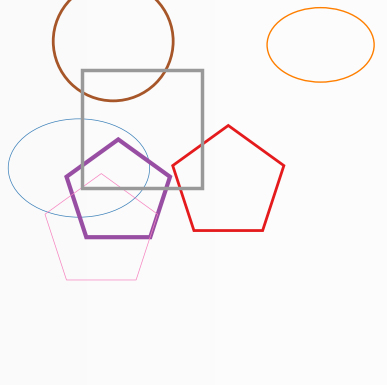[{"shape": "pentagon", "thickness": 2, "radius": 0.75, "center": [0.589, 0.523]}, {"shape": "oval", "thickness": 0.5, "radius": 0.91, "center": [0.204, 0.564]}, {"shape": "pentagon", "thickness": 3, "radius": 0.7, "center": [0.305, 0.497]}, {"shape": "oval", "thickness": 1, "radius": 0.69, "center": [0.827, 0.883]}, {"shape": "circle", "thickness": 2, "radius": 0.77, "center": [0.292, 0.893]}, {"shape": "pentagon", "thickness": 0.5, "radius": 0.76, "center": [0.261, 0.396]}, {"shape": "square", "thickness": 2.5, "radius": 0.77, "center": [0.366, 0.665]}]